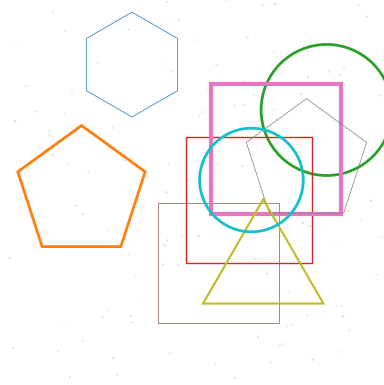[{"shape": "hexagon", "thickness": 0.5, "radius": 0.68, "center": [0.343, 0.832]}, {"shape": "pentagon", "thickness": 2, "radius": 0.87, "center": [0.212, 0.5]}, {"shape": "circle", "thickness": 2, "radius": 0.85, "center": [0.848, 0.714]}, {"shape": "square", "thickness": 1, "radius": 0.82, "center": [0.647, 0.481]}, {"shape": "square", "thickness": 0.5, "radius": 0.78, "center": [0.568, 0.316]}, {"shape": "square", "thickness": 3, "radius": 0.84, "center": [0.716, 0.613]}, {"shape": "pentagon", "thickness": 0.5, "radius": 0.82, "center": [0.796, 0.579]}, {"shape": "triangle", "thickness": 1.5, "radius": 0.9, "center": [0.684, 0.302]}, {"shape": "circle", "thickness": 2, "radius": 0.67, "center": [0.653, 0.532]}]